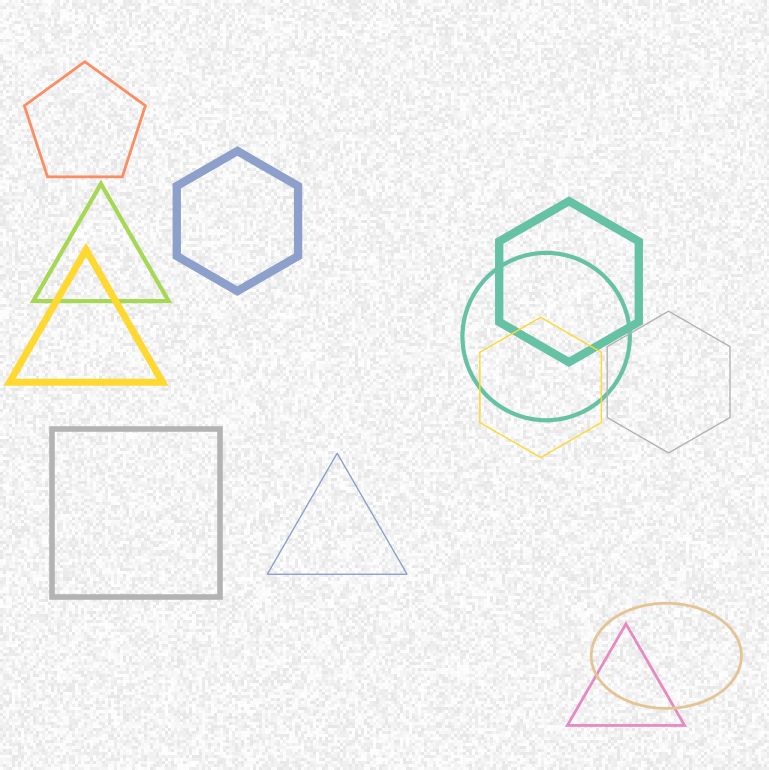[{"shape": "circle", "thickness": 1.5, "radius": 0.54, "center": [0.709, 0.563]}, {"shape": "hexagon", "thickness": 3, "radius": 0.52, "center": [0.739, 0.634]}, {"shape": "pentagon", "thickness": 1, "radius": 0.41, "center": [0.11, 0.837]}, {"shape": "hexagon", "thickness": 3, "radius": 0.45, "center": [0.308, 0.713]}, {"shape": "triangle", "thickness": 0.5, "radius": 0.52, "center": [0.438, 0.307]}, {"shape": "triangle", "thickness": 1, "radius": 0.44, "center": [0.813, 0.102]}, {"shape": "triangle", "thickness": 1.5, "radius": 0.51, "center": [0.131, 0.66]}, {"shape": "triangle", "thickness": 2.5, "radius": 0.57, "center": [0.112, 0.561]}, {"shape": "hexagon", "thickness": 0.5, "radius": 0.46, "center": [0.702, 0.497]}, {"shape": "oval", "thickness": 1, "radius": 0.49, "center": [0.865, 0.148]}, {"shape": "hexagon", "thickness": 0.5, "radius": 0.46, "center": [0.868, 0.504]}, {"shape": "square", "thickness": 2, "radius": 0.55, "center": [0.177, 0.333]}]